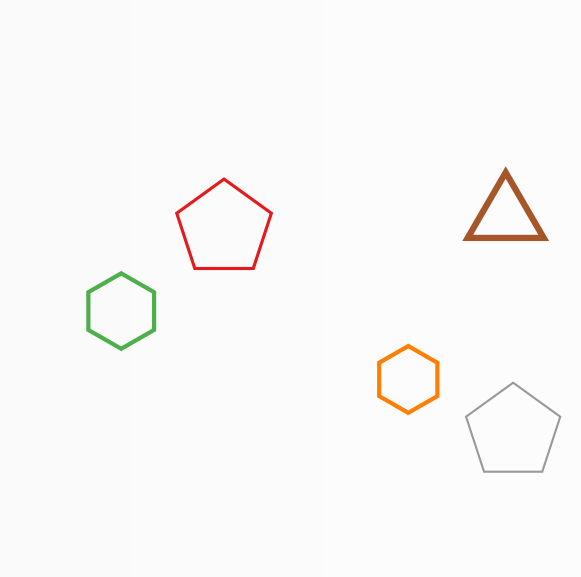[{"shape": "pentagon", "thickness": 1.5, "radius": 0.43, "center": [0.385, 0.603]}, {"shape": "hexagon", "thickness": 2, "radius": 0.33, "center": [0.209, 0.46]}, {"shape": "hexagon", "thickness": 2, "radius": 0.29, "center": [0.702, 0.342]}, {"shape": "triangle", "thickness": 3, "radius": 0.38, "center": [0.87, 0.625]}, {"shape": "pentagon", "thickness": 1, "radius": 0.43, "center": [0.883, 0.251]}]